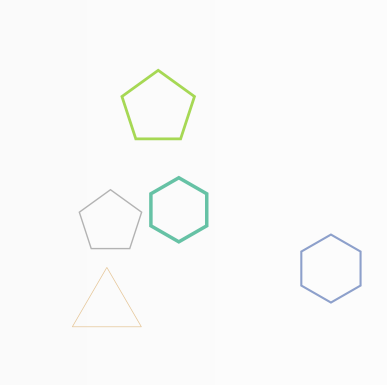[{"shape": "hexagon", "thickness": 2.5, "radius": 0.42, "center": [0.461, 0.455]}, {"shape": "hexagon", "thickness": 1.5, "radius": 0.44, "center": [0.854, 0.302]}, {"shape": "pentagon", "thickness": 2, "radius": 0.49, "center": [0.408, 0.719]}, {"shape": "triangle", "thickness": 0.5, "radius": 0.51, "center": [0.276, 0.203]}, {"shape": "pentagon", "thickness": 1, "radius": 0.42, "center": [0.285, 0.423]}]